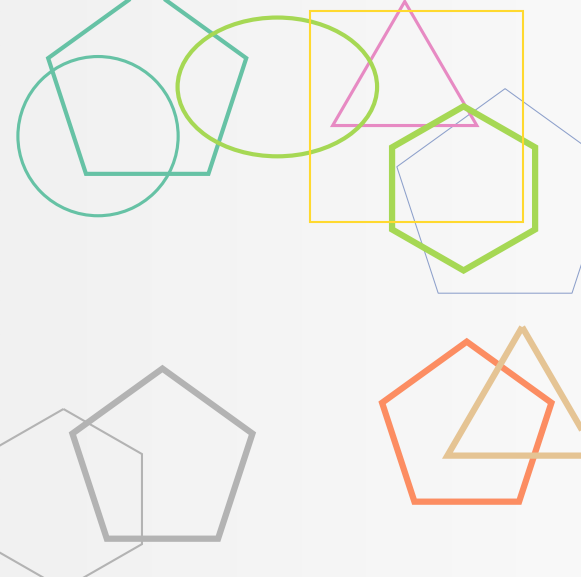[{"shape": "circle", "thickness": 1.5, "radius": 0.69, "center": [0.169, 0.763]}, {"shape": "pentagon", "thickness": 2, "radius": 0.9, "center": [0.253, 0.843]}, {"shape": "pentagon", "thickness": 3, "radius": 0.77, "center": [0.803, 0.254]}, {"shape": "pentagon", "thickness": 0.5, "radius": 0.98, "center": [0.869, 0.65]}, {"shape": "triangle", "thickness": 1.5, "radius": 0.72, "center": [0.696, 0.853]}, {"shape": "oval", "thickness": 2, "radius": 0.86, "center": [0.477, 0.849]}, {"shape": "hexagon", "thickness": 3, "radius": 0.71, "center": [0.798, 0.673]}, {"shape": "square", "thickness": 1, "radius": 0.91, "center": [0.716, 0.798]}, {"shape": "triangle", "thickness": 3, "radius": 0.74, "center": [0.898, 0.284]}, {"shape": "hexagon", "thickness": 1, "radius": 0.78, "center": [0.109, 0.135]}, {"shape": "pentagon", "thickness": 3, "radius": 0.81, "center": [0.279, 0.198]}]